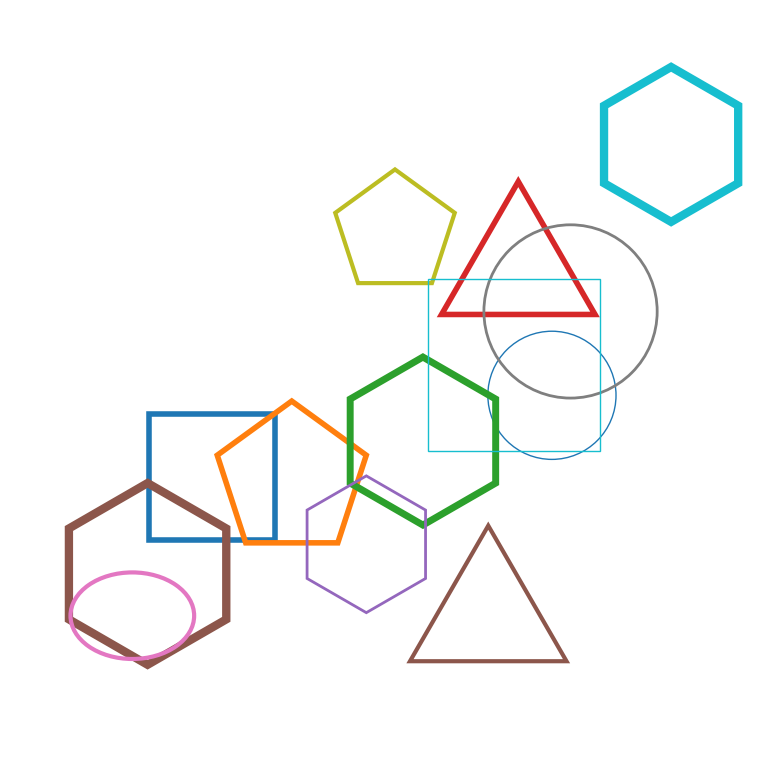[{"shape": "circle", "thickness": 0.5, "radius": 0.42, "center": [0.717, 0.487]}, {"shape": "square", "thickness": 2, "radius": 0.41, "center": [0.275, 0.38]}, {"shape": "pentagon", "thickness": 2, "radius": 0.51, "center": [0.379, 0.377]}, {"shape": "hexagon", "thickness": 2.5, "radius": 0.55, "center": [0.549, 0.427]}, {"shape": "triangle", "thickness": 2, "radius": 0.58, "center": [0.673, 0.649]}, {"shape": "hexagon", "thickness": 1, "radius": 0.44, "center": [0.476, 0.293]}, {"shape": "triangle", "thickness": 1.5, "radius": 0.59, "center": [0.634, 0.2]}, {"shape": "hexagon", "thickness": 3, "radius": 0.59, "center": [0.192, 0.255]}, {"shape": "oval", "thickness": 1.5, "radius": 0.4, "center": [0.172, 0.2]}, {"shape": "circle", "thickness": 1, "radius": 0.56, "center": [0.741, 0.596]}, {"shape": "pentagon", "thickness": 1.5, "radius": 0.41, "center": [0.513, 0.698]}, {"shape": "hexagon", "thickness": 3, "radius": 0.5, "center": [0.872, 0.812]}, {"shape": "square", "thickness": 0.5, "radius": 0.56, "center": [0.667, 0.526]}]